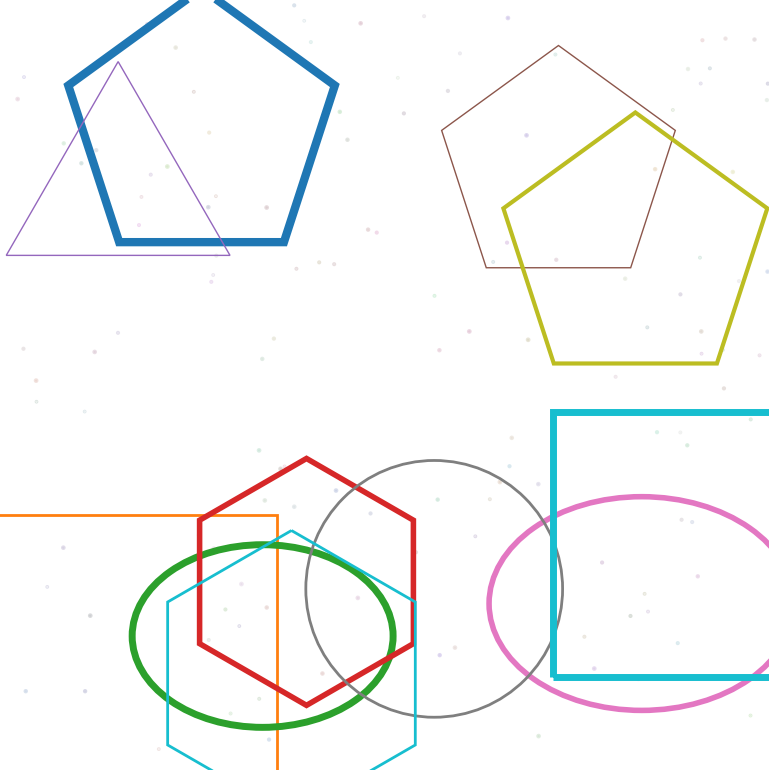[{"shape": "pentagon", "thickness": 3, "radius": 0.91, "center": [0.262, 0.833]}, {"shape": "square", "thickness": 1, "radius": 0.98, "center": [0.164, 0.136]}, {"shape": "oval", "thickness": 2.5, "radius": 0.85, "center": [0.341, 0.174]}, {"shape": "hexagon", "thickness": 2, "radius": 0.8, "center": [0.398, 0.244]}, {"shape": "triangle", "thickness": 0.5, "radius": 0.84, "center": [0.153, 0.752]}, {"shape": "pentagon", "thickness": 0.5, "radius": 0.8, "center": [0.725, 0.781]}, {"shape": "oval", "thickness": 2, "radius": 0.99, "center": [0.833, 0.216]}, {"shape": "circle", "thickness": 1, "radius": 0.83, "center": [0.564, 0.235]}, {"shape": "pentagon", "thickness": 1.5, "radius": 0.9, "center": [0.825, 0.674]}, {"shape": "hexagon", "thickness": 1, "radius": 0.93, "center": [0.379, 0.125]}, {"shape": "square", "thickness": 2.5, "radius": 0.86, "center": [0.889, 0.293]}]